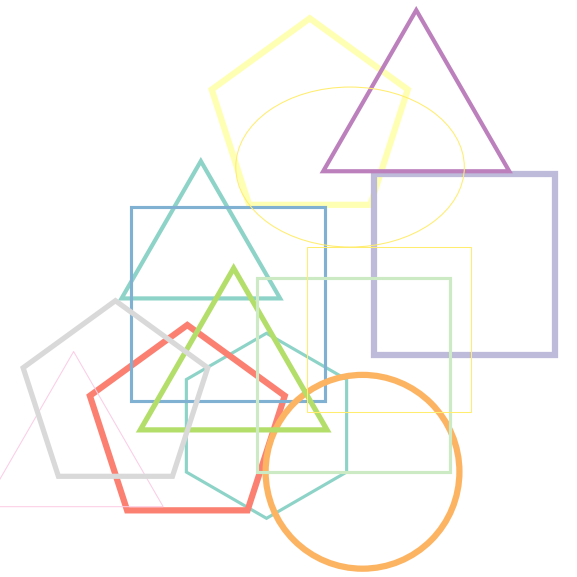[{"shape": "triangle", "thickness": 2, "radius": 0.79, "center": [0.348, 0.562]}, {"shape": "hexagon", "thickness": 1.5, "radius": 0.8, "center": [0.461, 0.262]}, {"shape": "pentagon", "thickness": 3, "radius": 0.89, "center": [0.536, 0.789]}, {"shape": "square", "thickness": 3, "radius": 0.78, "center": [0.804, 0.541]}, {"shape": "pentagon", "thickness": 3, "radius": 0.89, "center": [0.324, 0.259]}, {"shape": "square", "thickness": 1.5, "radius": 0.84, "center": [0.395, 0.473]}, {"shape": "circle", "thickness": 3, "radius": 0.84, "center": [0.628, 0.182]}, {"shape": "triangle", "thickness": 2.5, "radius": 0.93, "center": [0.405, 0.348]}, {"shape": "triangle", "thickness": 0.5, "radius": 0.9, "center": [0.127, 0.211]}, {"shape": "pentagon", "thickness": 2.5, "radius": 0.84, "center": [0.2, 0.31]}, {"shape": "triangle", "thickness": 2, "radius": 0.93, "center": [0.721, 0.796]}, {"shape": "square", "thickness": 1.5, "radius": 0.84, "center": [0.612, 0.35]}, {"shape": "oval", "thickness": 0.5, "radius": 0.99, "center": [0.606, 0.71]}, {"shape": "square", "thickness": 0.5, "radius": 0.71, "center": [0.674, 0.428]}]